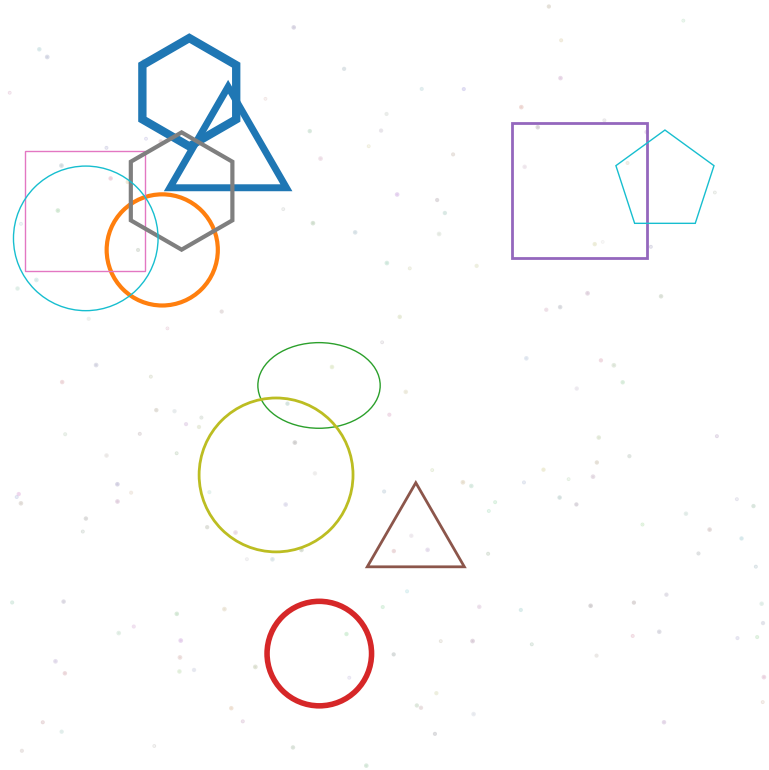[{"shape": "triangle", "thickness": 2.5, "radius": 0.44, "center": [0.296, 0.8]}, {"shape": "hexagon", "thickness": 3, "radius": 0.35, "center": [0.246, 0.88]}, {"shape": "circle", "thickness": 1.5, "radius": 0.36, "center": [0.211, 0.675]}, {"shape": "oval", "thickness": 0.5, "radius": 0.4, "center": [0.414, 0.499]}, {"shape": "circle", "thickness": 2, "radius": 0.34, "center": [0.415, 0.151]}, {"shape": "square", "thickness": 1, "radius": 0.44, "center": [0.753, 0.752]}, {"shape": "triangle", "thickness": 1, "radius": 0.36, "center": [0.54, 0.3]}, {"shape": "square", "thickness": 0.5, "radius": 0.39, "center": [0.11, 0.726]}, {"shape": "hexagon", "thickness": 1.5, "radius": 0.38, "center": [0.236, 0.752]}, {"shape": "circle", "thickness": 1, "radius": 0.5, "center": [0.359, 0.383]}, {"shape": "pentagon", "thickness": 0.5, "radius": 0.33, "center": [0.864, 0.764]}, {"shape": "circle", "thickness": 0.5, "radius": 0.47, "center": [0.111, 0.69]}]